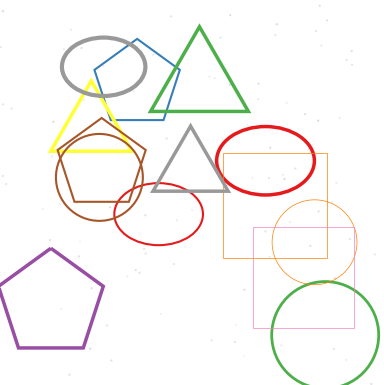[{"shape": "oval", "thickness": 2.5, "radius": 0.63, "center": [0.69, 0.582]}, {"shape": "oval", "thickness": 1.5, "radius": 0.58, "center": [0.412, 0.444]}, {"shape": "pentagon", "thickness": 1.5, "radius": 0.58, "center": [0.356, 0.782]}, {"shape": "triangle", "thickness": 2.5, "radius": 0.73, "center": [0.518, 0.784]}, {"shape": "circle", "thickness": 2, "radius": 0.69, "center": [0.845, 0.13]}, {"shape": "pentagon", "thickness": 2.5, "radius": 0.72, "center": [0.132, 0.212]}, {"shape": "circle", "thickness": 0.5, "radius": 0.55, "center": [0.817, 0.371]}, {"shape": "square", "thickness": 0.5, "radius": 0.68, "center": [0.714, 0.466]}, {"shape": "triangle", "thickness": 2.5, "radius": 0.61, "center": [0.237, 0.668]}, {"shape": "circle", "thickness": 1.5, "radius": 0.56, "center": [0.258, 0.539]}, {"shape": "pentagon", "thickness": 1.5, "radius": 0.6, "center": [0.264, 0.573]}, {"shape": "square", "thickness": 0.5, "radius": 0.66, "center": [0.788, 0.279]}, {"shape": "triangle", "thickness": 2.5, "radius": 0.56, "center": [0.495, 0.56]}, {"shape": "oval", "thickness": 3, "radius": 0.54, "center": [0.269, 0.827]}]